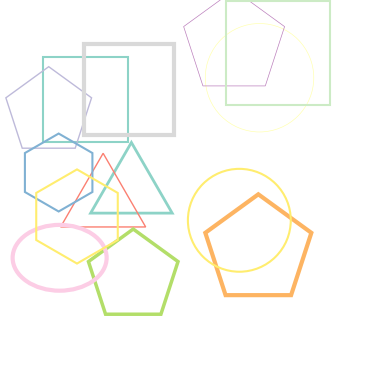[{"shape": "square", "thickness": 1.5, "radius": 0.55, "center": [0.222, 0.743]}, {"shape": "triangle", "thickness": 2, "radius": 0.61, "center": [0.341, 0.508]}, {"shape": "circle", "thickness": 0.5, "radius": 0.7, "center": [0.674, 0.798]}, {"shape": "pentagon", "thickness": 1, "radius": 0.59, "center": [0.127, 0.71]}, {"shape": "triangle", "thickness": 1, "radius": 0.64, "center": [0.268, 0.474]}, {"shape": "hexagon", "thickness": 1.5, "radius": 0.51, "center": [0.152, 0.552]}, {"shape": "pentagon", "thickness": 3, "radius": 0.72, "center": [0.671, 0.351]}, {"shape": "pentagon", "thickness": 2.5, "radius": 0.61, "center": [0.346, 0.283]}, {"shape": "oval", "thickness": 3, "radius": 0.61, "center": [0.155, 0.33]}, {"shape": "square", "thickness": 3, "radius": 0.59, "center": [0.335, 0.767]}, {"shape": "pentagon", "thickness": 0.5, "radius": 0.69, "center": [0.608, 0.888]}, {"shape": "square", "thickness": 1.5, "radius": 0.67, "center": [0.722, 0.863]}, {"shape": "circle", "thickness": 1.5, "radius": 0.67, "center": [0.622, 0.428]}, {"shape": "hexagon", "thickness": 1.5, "radius": 0.61, "center": [0.2, 0.438]}]